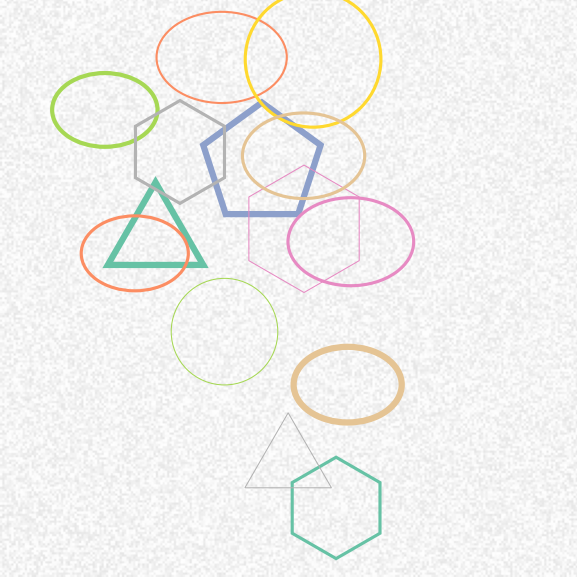[{"shape": "hexagon", "thickness": 1.5, "radius": 0.44, "center": [0.582, 0.12]}, {"shape": "triangle", "thickness": 3, "radius": 0.48, "center": [0.269, 0.588]}, {"shape": "oval", "thickness": 1.5, "radius": 0.46, "center": [0.233, 0.56]}, {"shape": "oval", "thickness": 1, "radius": 0.56, "center": [0.384, 0.9]}, {"shape": "pentagon", "thickness": 3, "radius": 0.53, "center": [0.454, 0.715]}, {"shape": "hexagon", "thickness": 0.5, "radius": 0.55, "center": [0.526, 0.603]}, {"shape": "oval", "thickness": 1.5, "radius": 0.54, "center": [0.607, 0.581]}, {"shape": "oval", "thickness": 2, "radius": 0.46, "center": [0.182, 0.809]}, {"shape": "circle", "thickness": 0.5, "radius": 0.46, "center": [0.389, 0.425]}, {"shape": "circle", "thickness": 1.5, "radius": 0.59, "center": [0.542, 0.896]}, {"shape": "oval", "thickness": 1.5, "radius": 0.53, "center": [0.526, 0.729]}, {"shape": "oval", "thickness": 3, "radius": 0.47, "center": [0.602, 0.333]}, {"shape": "hexagon", "thickness": 1.5, "radius": 0.45, "center": [0.312, 0.736]}, {"shape": "triangle", "thickness": 0.5, "radius": 0.43, "center": [0.499, 0.198]}]